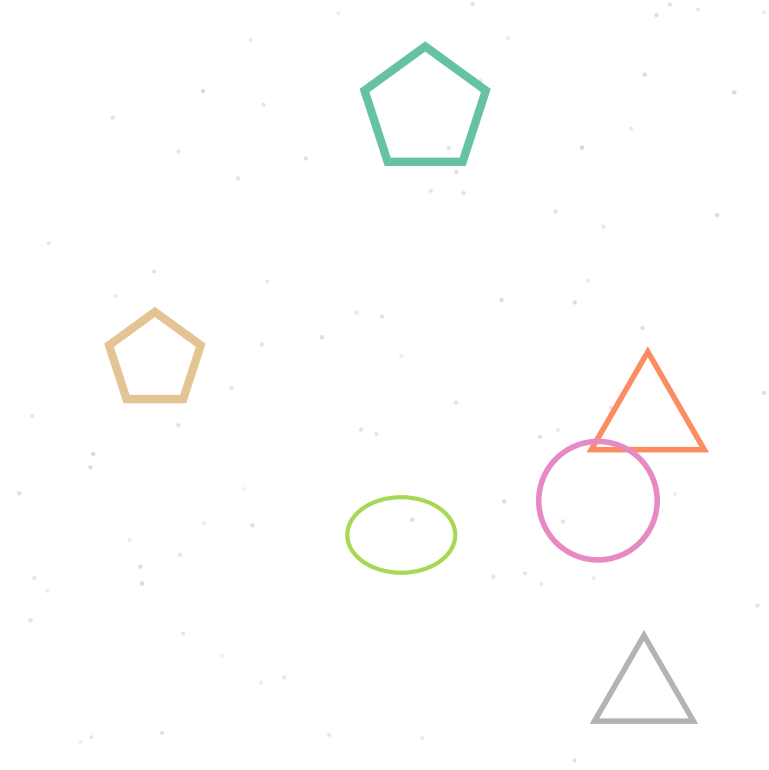[{"shape": "pentagon", "thickness": 3, "radius": 0.41, "center": [0.552, 0.857]}, {"shape": "triangle", "thickness": 2, "radius": 0.42, "center": [0.841, 0.458]}, {"shape": "circle", "thickness": 2, "radius": 0.38, "center": [0.777, 0.35]}, {"shape": "oval", "thickness": 1.5, "radius": 0.35, "center": [0.521, 0.305]}, {"shape": "pentagon", "thickness": 3, "radius": 0.31, "center": [0.201, 0.532]}, {"shape": "triangle", "thickness": 2, "radius": 0.37, "center": [0.836, 0.101]}]